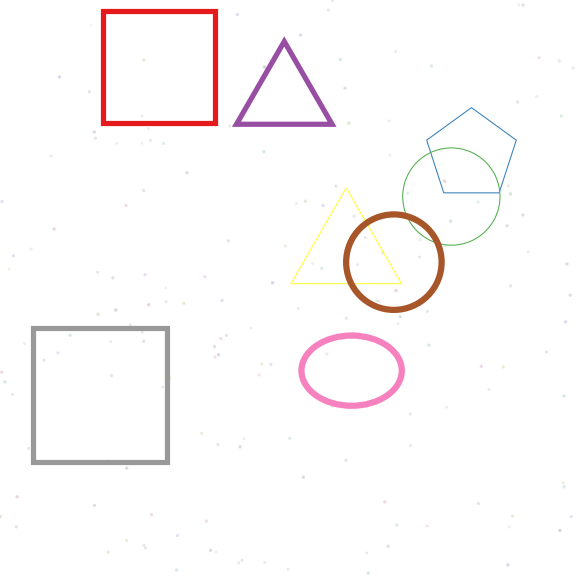[{"shape": "square", "thickness": 2.5, "radius": 0.48, "center": [0.275, 0.883]}, {"shape": "pentagon", "thickness": 0.5, "radius": 0.41, "center": [0.816, 0.731]}, {"shape": "circle", "thickness": 0.5, "radius": 0.42, "center": [0.782, 0.659]}, {"shape": "triangle", "thickness": 2.5, "radius": 0.48, "center": [0.492, 0.832]}, {"shape": "triangle", "thickness": 0.5, "radius": 0.55, "center": [0.599, 0.563]}, {"shape": "circle", "thickness": 3, "radius": 0.41, "center": [0.682, 0.545]}, {"shape": "oval", "thickness": 3, "radius": 0.43, "center": [0.609, 0.357]}, {"shape": "square", "thickness": 2.5, "radius": 0.58, "center": [0.173, 0.315]}]